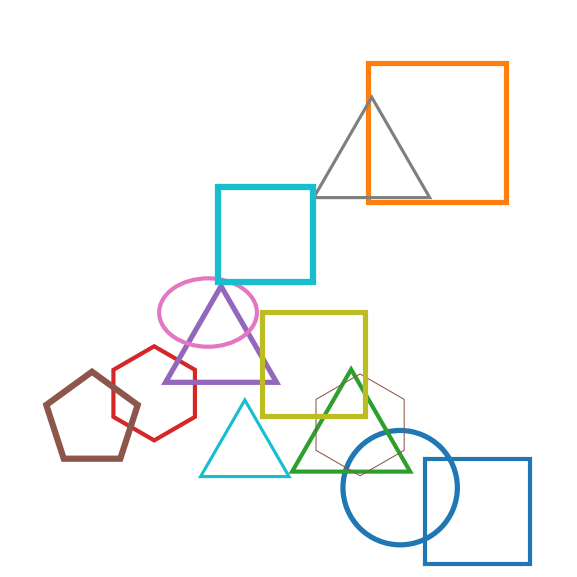[{"shape": "square", "thickness": 2, "radius": 0.45, "center": [0.826, 0.113]}, {"shape": "circle", "thickness": 2.5, "radius": 0.5, "center": [0.693, 0.155]}, {"shape": "square", "thickness": 2.5, "radius": 0.6, "center": [0.757, 0.77]}, {"shape": "triangle", "thickness": 2, "radius": 0.59, "center": [0.608, 0.241]}, {"shape": "hexagon", "thickness": 2, "radius": 0.41, "center": [0.267, 0.318]}, {"shape": "triangle", "thickness": 2.5, "radius": 0.55, "center": [0.383, 0.393]}, {"shape": "pentagon", "thickness": 3, "radius": 0.42, "center": [0.159, 0.272]}, {"shape": "hexagon", "thickness": 0.5, "radius": 0.44, "center": [0.624, 0.263]}, {"shape": "oval", "thickness": 2, "radius": 0.42, "center": [0.36, 0.458]}, {"shape": "triangle", "thickness": 1.5, "radius": 0.58, "center": [0.644, 0.715]}, {"shape": "square", "thickness": 2.5, "radius": 0.45, "center": [0.543, 0.369]}, {"shape": "square", "thickness": 3, "radius": 0.41, "center": [0.46, 0.593]}, {"shape": "triangle", "thickness": 1.5, "radius": 0.44, "center": [0.424, 0.218]}]